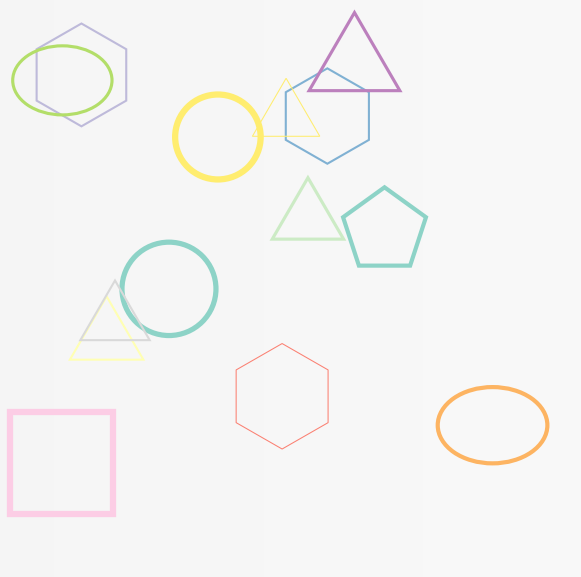[{"shape": "pentagon", "thickness": 2, "radius": 0.37, "center": [0.662, 0.6]}, {"shape": "circle", "thickness": 2.5, "radius": 0.4, "center": [0.291, 0.499]}, {"shape": "triangle", "thickness": 1, "radius": 0.36, "center": [0.183, 0.413]}, {"shape": "hexagon", "thickness": 1, "radius": 0.45, "center": [0.14, 0.869]}, {"shape": "hexagon", "thickness": 0.5, "radius": 0.46, "center": [0.485, 0.313]}, {"shape": "hexagon", "thickness": 1, "radius": 0.41, "center": [0.563, 0.798]}, {"shape": "oval", "thickness": 2, "radius": 0.47, "center": [0.847, 0.263]}, {"shape": "oval", "thickness": 1.5, "radius": 0.43, "center": [0.107, 0.86]}, {"shape": "square", "thickness": 3, "radius": 0.44, "center": [0.106, 0.198]}, {"shape": "triangle", "thickness": 1, "radius": 0.34, "center": [0.198, 0.445]}, {"shape": "triangle", "thickness": 1.5, "radius": 0.45, "center": [0.61, 0.887]}, {"shape": "triangle", "thickness": 1.5, "radius": 0.35, "center": [0.53, 0.62]}, {"shape": "circle", "thickness": 3, "radius": 0.37, "center": [0.375, 0.762]}, {"shape": "triangle", "thickness": 0.5, "radius": 0.33, "center": [0.492, 0.797]}]